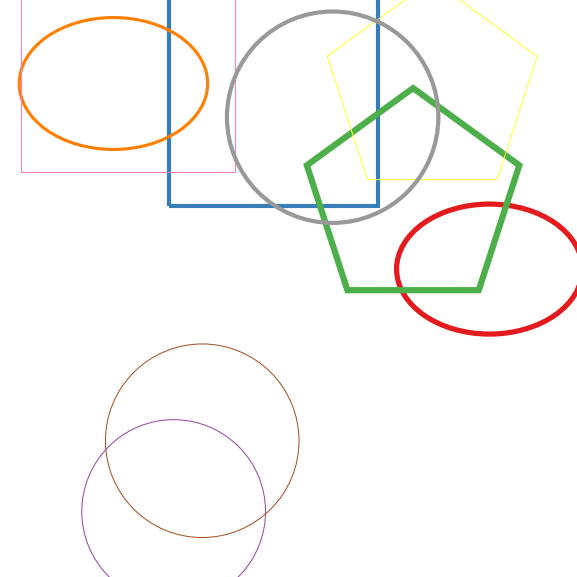[{"shape": "oval", "thickness": 2.5, "radius": 0.8, "center": [0.848, 0.533]}, {"shape": "square", "thickness": 2, "radius": 0.91, "center": [0.474, 0.824]}, {"shape": "pentagon", "thickness": 3, "radius": 0.97, "center": [0.715, 0.653]}, {"shape": "circle", "thickness": 0.5, "radius": 0.8, "center": [0.301, 0.113]}, {"shape": "oval", "thickness": 1.5, "radius": 0.82, "center": [0.196, 0.855]}, {"shape": "pentagon", "thickness": 0.5, "radius": 0.96, "center": [0.749, 0.843]}, {"shape": "circle", "thickness": 0.5, "radius": 0.84, "center": [0.35, 0.236]}, {"shape": "square", "thickness": 0.5, "radius": 0.93, "center": [0.222, 0.887]}, {"shape": "circle", "thickness": 2, "radius": 0.92, "center": [0.576, 0.796]}]